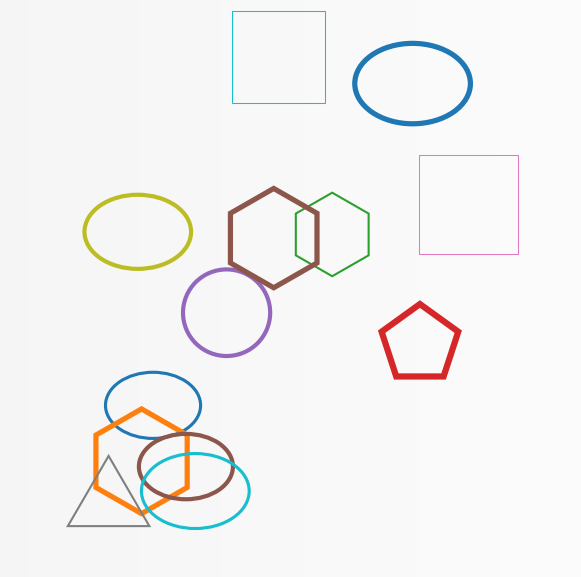[{"shape": "oval", "thickness": 2.5, "radius": 0.5, "center": [0.71, 0.854]}, {"shape": "oval", "thickness": 1.5, "radius": 0.41, "center": [0.263, 0.297]}, {"shape": "hexagon", "thickness": 2.5, "radius": 0.45, "center": [0.244, 0.2]}, {"shape": "hexagon", "thickness": 1, "radius": 0.36, "center": [0.572, 0.593]}, {"shape": "pentagon", "thickness": 3, "radius": 0.35, "center": [0.722, 0.403]}, {"shape": "circle", "thickness": 2, "radius": 0.37, "center": [0.39, 0.458]}, {"shape": "hexagon", "thickness": 2.5, "radius": 0.43, "center": [0.471, 0.587]}, {"shape": "oval", "thickness": 2, "radius": 0.4, "center": [0.32, 0.191]}, {"shape": "square", "thickness": 0.5, "radius": 0.43, "center": [0.806, 0.645]}, {"shape": "triangle", "thickness": 1, "radius": 0.4, "center": [0.187, 0.129]}, {"shape": "oval", "thickness": 2, "radius": 0.46, "center": [0.237, 0.598]}, {"shape": "square", "thickness": 0.5, "radius": 0.4, "center": [0.48, 0.9]}, {"shape": "oval", "thickness": 1.5, "radius": 0.46, "center": [0.336, 0.149]}]